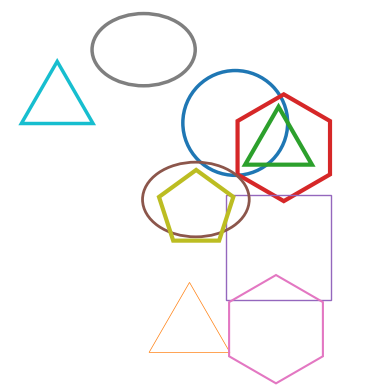[{"shape": "circle", "thickness": 2.5, "radius": 0.68, "center": [0.611, 0.681]}, {"shape": "triangle", "thickness": 0.5, "radius": 0.61, "center": [0.492, 0.145]}, {"shape": "triangle", "thickness": 3, "radius": 0.5, "center": [0.723, 0.622]}, {"shape": "hexagon", "thickness": 3, "radius": 0.69, "center": [0.737, 0.616]}, {"shape": "square", "thickness": 1, "radius": 0.68, "center": [0.723, 0.357]}, {"shape": "oval", "thickness": 2, "radius": 0.69, "center": [0.509, 0.482]}, {"shape": "hexagon", "thickness": 1.5, "radius": 0.7, "center": [0.717, 0.145]}, {"shape": "oval", "thickness": 2.5, "radius": 0.67, "center": [0.373, 0.871]}, {"shape": "pentagon", "thickness": 3, "radius": 0.51, "center": [0.51, 0.457]}, {"shape": "triangle", "thickness": 2.5, "radius": 0.54, "center": [0.149, 0.733]}]